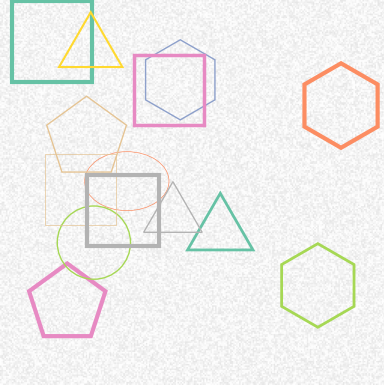[{"shape": "square", "thickness": 3, "radius": 0.52, "center": [0.135, 0.892]}, {"shape": "triangle", "thickness": 2, "radius": 0.49, "center": [0.572, 0.4]}, {"shape": "hexagon", "thickness": 3, "radius": 0.55, "center": [0.886, 0.726]}, {"shape": "oval", "thickness": 0.5, "radius": 0.55, "center": [0.329, 0.529]}, {"shape": "hexagon", "thickness": 1, "radius": 0.52, "center": [0.468, 0.793]}, {"shape": "square", "thickness": 2.5, "radius": 0.45, "center": [0.438, 0.766]}, {"shape": "pentagon", "thickness": 3, "radius": 0.52, "center": [0.175, 0.211]}, {"shape": "circle", "thickness": 1, "radius": 0.48, "center": [0.244, 0.37]}, {"shape": "hexagon", "thickness": 2, "radius": 0.54, "center": [0.826, 0.259]}, {"shape": "triangle", "thickness": 1.5, "radius": 0.47, "center": [0.236, 0.873]}, {"shape": "pentagon", "thickness": 1, "radius": 0.54, "center": [0.225, 0.641]}, {"shape": "square", "thickness": 0.5, "radius": 0.46, "center": [0.21, 0.507]}, {"shape": "triangle", "thickness": 1, "radius": 0.44, "center": [0.449, 0.44]}, {"shape": "square", "thickness": 3, "radius": 0.47, "center": [0.32, 0.454]}]